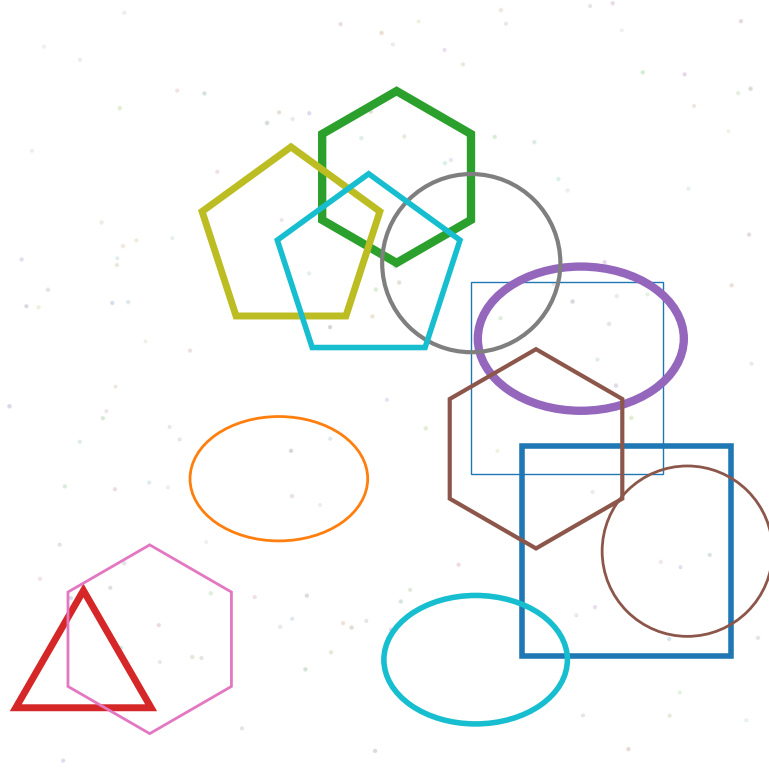[{"shape": "square", "thickness": 2, "radius": 0.68, "center": [0.814, 0.284]}, {"shape": "square", "thickness": 0.5, "radius": 0.62, "center": [0.736, 0.509]}, {"shape": "oval", "thickness": 1, "radius": 0.58, "center": [0.362, 0.378]}, {"shape": "hexagon", "thickness": 3, "radius": 0.56, "center": [0.515, 0.77]}, {"shape": "triangle", "thickness": 2.5, "radius": 0.51, "center": [0.108, 0.132]}, {"shape": "oval", "thickness": 3, "radius": 0.67, "center": [0.754, 0.56]}, {"shape": "circle", "thickness": 1, "radius": 0.55, "center": [0.893, 0.284]}, {"shape": "hexagon", "thickness": 1.5, "radius": 0.65, "center": [0.696, 0.417]}, {"shape": "hexagon", "thickness": 1, "radius": 0.61, "center": [0.194, 0.17]}, {"shape": "circle", "thickness": 1.5, "radius": 0.58, "center": [0.612, 0.658]}, {"shape": "pentagon", "thickness": 2.5, "radius": 0.61, "center": [0.378, 0.688]}, {"shape": "oval", "thickness": 2, "radius": 0.6, "center": [0.618, 0.143]}, {"shape": "pentagon", "thickness": 2, "radius": 0.62, "center": [0.479, 0.65]}]